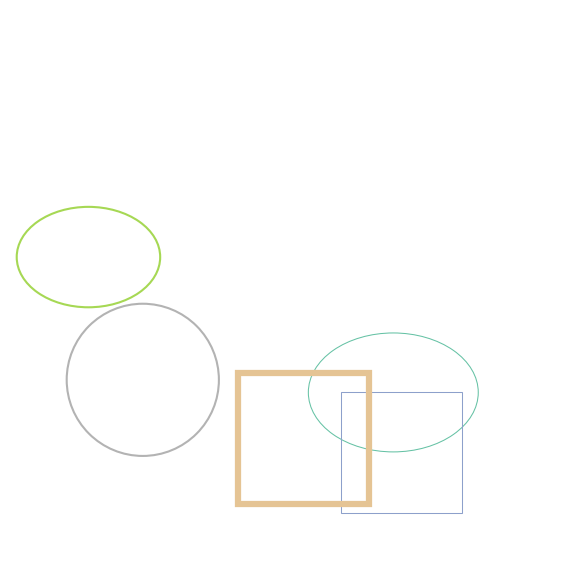[{"shape": "oval", "thickness": 0.5, "radius": 0.74, "center": [0.681, 0.32]}, {"shape": "square", "thickness": 0.5, "radius": 0.52, "center": [0.696, 0.216]}, {"shape": "oval", "thickness": 1, "radius": 0.62, "center": [0.153, 0.554]}, {"shape": "square", "thickness": 3, "radius": 0.57, "center": [0.526, 0.239]}, {"shape": "circle", "thickness": 1, "radius": 0.66, "center": [0.247, 0.341]}]